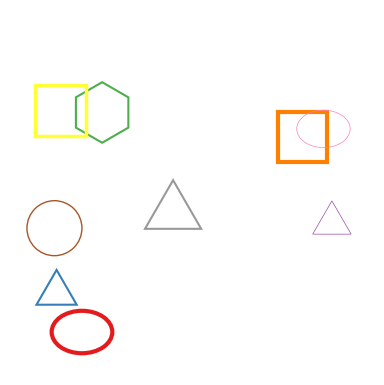[{"shape": "oval", "thickness": 3, "radius": 0.39, "center": [0.213, 0.138]}, {"shape": "triangle", "thickness": 1.5, "radius": 0.3, "center": [0.147, 0.239]}, {"shape": "hexagon", "thickness": 1.5, "radius": 0.39, "center": [0.265, 0.708]}, {"shape": "triangle", "thickness": 0.5, "radius": 0.29, "center": [0.862, 0.421]}, {"shape": "square", "thickness": 3, "radius": 0.32, "center": [0.785, 0.644]}, {"shape": "square", "thickness": 2.5, "radius": 0.33, "center": [0.156, 0.714]}, {"shape": "circle", "thickness": 1, "radius": 0.36, "center": [0.141, 0.407]}, {"shape": "oval", "thickness": 0.5, "radius": 0.35, "center": [0.84, 0.665]}, {"shape": "triangle", "thickness": 1.5, "radius": 0.42, "center": [0.45, 0.448]}]